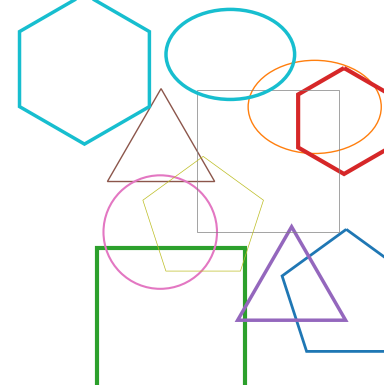[{"shape": "pentagon", "thickness": 2, "radius": 0.88, "center": [0.899, 0.229]}, {"shape": "oval", "thickness": 1, "radius": 0.86, "center": [0.817, 0.722]}, {"shape": "square", "thickness": 3, "radius": 0.96, "center": [0.445, 0.162]}, {"shape": "hexagon", "thickness": 3, "radius": 0.69, "center": [0.894, 0.686]}, {"shape": "triangle", "thickness": 2.5, "radius": 0.81, "center": [0.757, 0.249]}, {"shape": "triangle", "thickness": 1, "radius": 0.8, "center": [0.418, 0.609]}, {"shape": "circle", "thickness": 1.5, "radius": 0.74, "center": [0.416, 0.397]}, {"shape": "square", "thickness": 0.5, "radius": 0.92, "center": [0.696, 0.582]}, {"shape": "pentagon", "thickness": 0.5, "radius": 0.82, "center": [0.528, 0.429]}, {"shape": "hexagon", "thickness": 2.5, "radius": 0.97, "center": [0.219, 0.821]}, {"shape": "oval", "thickness": 2.5, "radius": 0.84, "center": [0.598, 0.859]}]